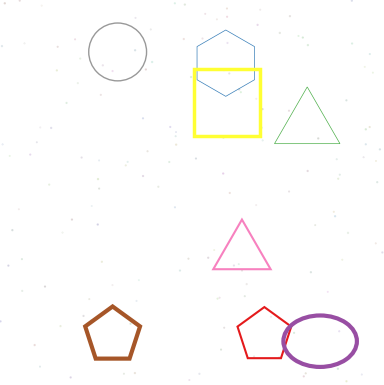[{"shape": "pentagon", "thickness": 1.5, "radius": 0.37, "center": [0.687, 0.129]}, {"shape": "hexagon", "thickness": 0.5, "radius": 0.43, "center": [0.586, 0.836]}, {"shape": "triangle", "thickness": 0.5, "radius": 0.49, "center": [0.798, 0.676]}, {"shape": "oval", "thickness": 3, "radius": 0.48, "center": [0.832, 0.114]}, {"shape": "square", "thickness": 2.5, "radius": 0.43, "center": [0.589, 0.734]}, {"shape": "pentagon", "thickness": 3, "radius": 0.37, "center": [0.293, 0.129]}, {"shape": "triangle", "thickness": 1.5, "radius": 0.43, "center": [0.628, 0.344]}, {"shape": "circle", "thickness": 1, "radius": 0.38, "center": [0.306, 0.865]}]